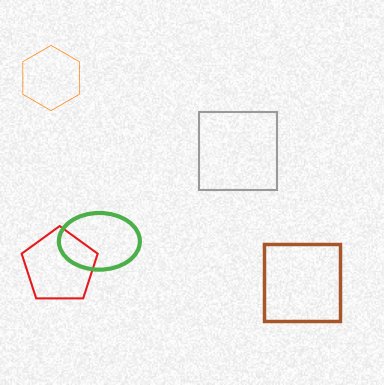[{"shape": "pentagon", "thickness": 1.5, "radius": 0.52, "center": [0.155, 0.309]}, {"shape": "oval", "thickness": 3, "radius": 0.53, "center": [0.258, 0.373]}, {"shape": "hexagon", "thickness": 0.5, "radius": 0.42, "center": [0.133, 0.797]}, {"shape": "square", "thickness": 2.5, "radius": 0.5, "center": [0.785, 0.265]}, {"shape": "square", "thickness": 1.5, "radius": 0.51, "center": [0.619, 0.608]}]